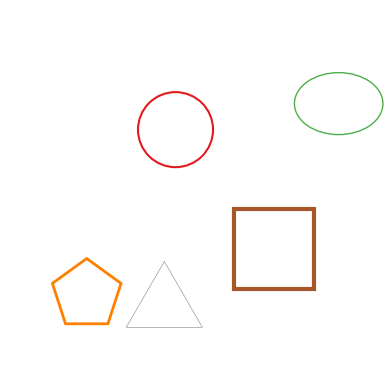[{"shape": "circle", "thickness": 1.5, "radius": 0.49, "center": [0.456, 0.663]}, {"shape": "oval", "thickness": 1, "radius": 0.57, "center": [0.88, 0.731]}, {"shape": "pentagon", "thickness": 2, "radius": 0.47, "center": [0.225, 0.235]}, {"shape": "square", "thickness": 3, "radius": 0.51, "center": [0.712, 0.353]}, {"shape": "triangle", "thickness": 0.5, "radius": 0.57, "center": [0.427, 0.207]}]